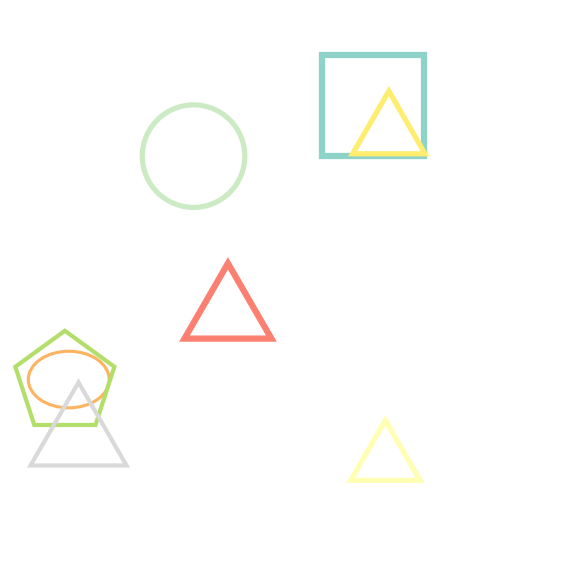[{"shape": "square", "thickness": 3, "radius": 0.44, "center": [0.646, 0.816]}, {"shape": "triangle", "thickness": 2.5, "radius": 0.35, "center": [0.667, 0.202]}, {"shape": "triangle", "thickness": 3, "radius": 0.43, "center": [0.395, 0.456]}, {"shape": "oval", "thickness": 1.5, "radius": 0.35, "center": [0.119, 0.342]}, {"shape": "pentagon", "thickness": 2, "radius": 0.45, "center": [0.112, 0.336]}, {"shape": "triangle", "thickness": 2, "radius": 0.48, "center": [0.136, 0.241]}, {"shape": "circle", "thickness": 2.5, "radius": 0.44, "center": [0.335, 0.729]}, {"shape": "triangle", "thickness": 2.5, "radius": 0.36, "center": [0.673, 0.769]}]